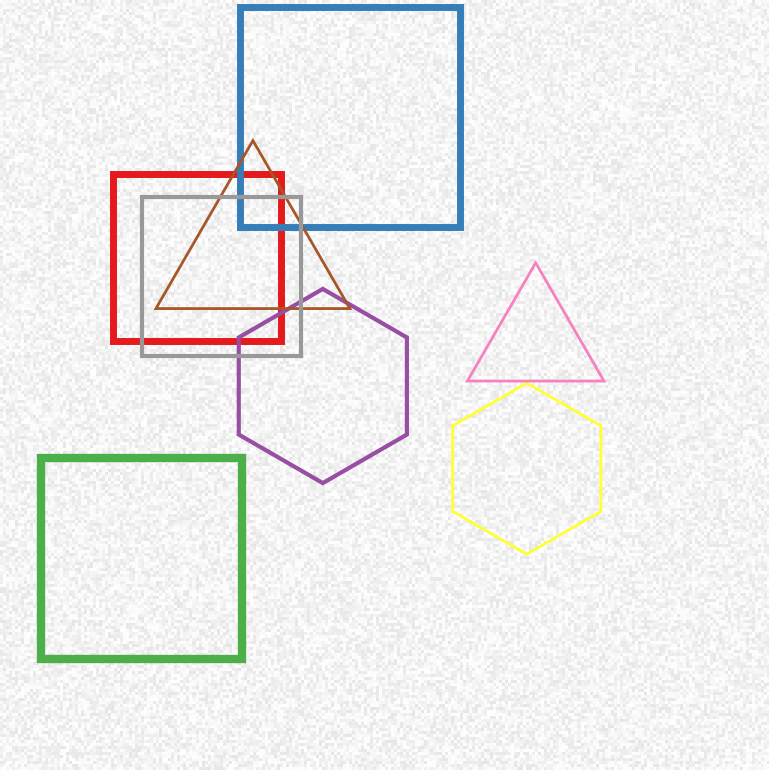[{"shape": "square", "thickness": 2.5, "radius": 0.54, "center": [0.256, 0.666]}, {"shape": "square", "thickness": 2.5, "radius": 0.71, "center": [0.454, 0.848]}, {"shape": "square", "thickness": 3, "radius": 0.65, "center": [0.184, 0.274]}, {"shape": "hexagon", "thickness": 1.5, "radius": 0.63, "center": [0.419, 0.499]}, {"shape": "hexagon", "thickness": 1, "radius": 0.56, "center": [0.684, 0.391]}, {"shape": "triangle", "thickness": 1, "radius": 0.73, "center": [0.328, 0.672]}, {"shape": "triangle", "thickness": 1, "radius": 0.51, "center": [0.696, 0.556]}, {"shape": "square", "thickness": 1.5, "radius": 0.52, "center": [0.288, 0.641]}]